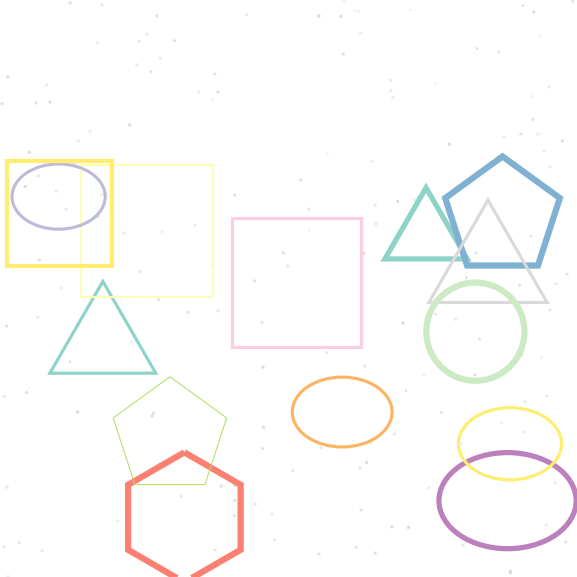[{"shape": "triangle", "thickness": 1.5, "radius": 0.53, "center": [0.178, 0.406]}, {"shape": "triangle", "thickness": 2.5, "radius": 0.41, "center": [0.738, 0.592]}, {"shape": "square", "thickness": 1, "radius": 0.57, "center": [0.254, 0.599]}, {"shape": "oval", "thickness": 1.5, "radius": 0.4, "center": [0.101, 0.659]}, {"shape": "hexagon", "thickness": 3, "radius": 0.56, "center": [0.319, 0.103]}, {"shape": "pentagon", "thickness": 3, "radius": 0.52, "center": [0.87, 0.624]}, {"shape": "oval", "thickness": 1.5, "radius": 0.43, "center": [0.593, 0.286]}, {"shape": "pentagon", "thickness": 0.5, "radius": 0.52, "center": [0.294, 0.244]}, {"shape": "square", "thickness": 1.5, "radius": 0.56, "center": [0.513, 0.509]}, {"shape": "triangle", "thickness": 1.5, "radius": 0.59, "center": [0.845, 0.534]}, {"shape": "oval", "thickness": 2.5, "radius": 0.59, "center": [0.879, 0.132]}, {"shape": "circle", "thickness": 3, "radius": 0.42, "center": [0.823, 0.425]}, {"shape": "oval", "thickness": 1.5, "radius": 0.45, "center": [0.883, 0.231]}, {"shape": "square", "thickness": 2, "radius": 0.45, "center": [0.103, 0.629]}]